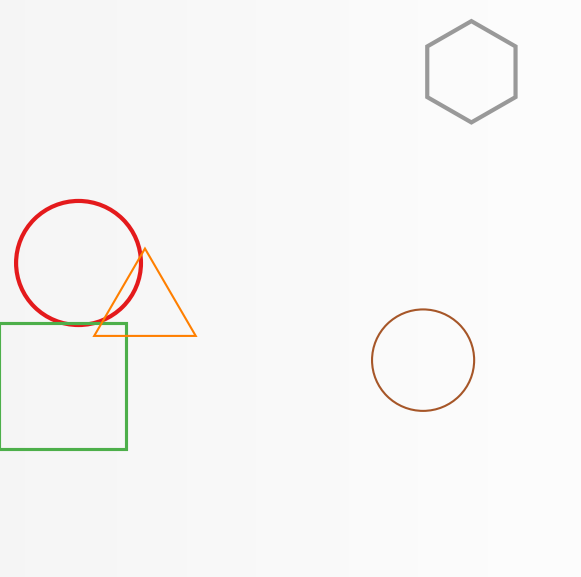[{"shape": "circle", "thickness": 2, "radius": 0.54, "center": [0.135, 0.544]}, {"shape": "square", "thickness": 1.5, "radius": 0.55, "center": [0.108, 0.331]}, {"shape": "triangle", "thickness": 1, "radius": 0.5, "center": [0.249, 0.468]}, {"shape": "circle", "thickness": 1, "radius": 0.44, "center": [0.728, 0.375]}, {"shape": "hexagon", "thickness": 2, "radius": 0.44, "center": [0.811, 0.875]}]